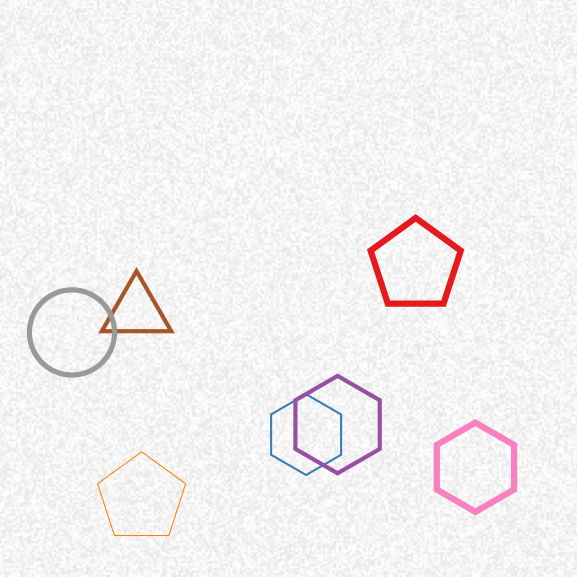[{"shape": "pentagon", "thickness": 3, "radius": 0.41, "center": [0.72, 0.54]}, {"shape": "hexagon", "thickness": 1, "radius": 0.35, "center": [0.53, 0.247]}, {"shape": "hexagon", "thickness": 2, "radius": 0.42, "center": [0.585, 0.264]}, {"shape": "pentagon", "thickness": 0.5, "radius": 0.4, "center": [0.245, 0.137]}, {"shape": "triangle", "thickness": 2, "radius": 0.35, "center": [0.236, 0.46]}, {"shape": "hexagon", "thickness": 3, "radius": 0.39, "center": [0.823, 0.19]}, {"shape": "circle", "thickness": 2.5, "radius": 0.37, "center": [0.125, 0.423]}]